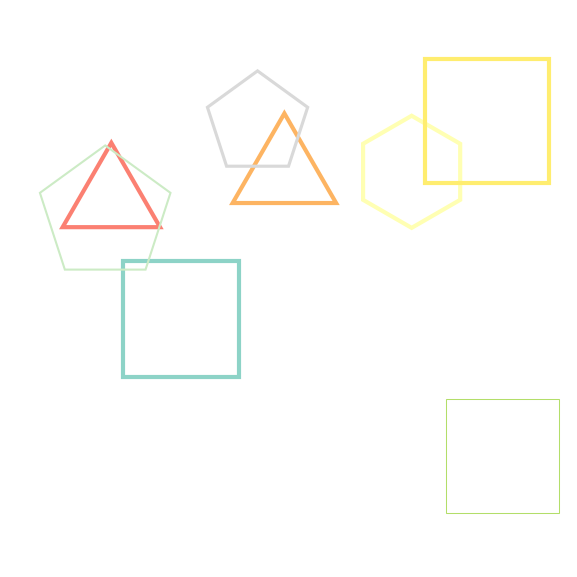[{"shape": "square", "thickness": 2, "radius": 0.5, "center": [0.313, 0.447]}, {"shape": "hexagon", "thickness": 2, "radius": 0.49, "center": [0.713, 0.702]}, {"shape": "triangle", "thickness": 2, "radius": 0.49, "center": [0.193, 0.654]}, {"shape": "triangle", "thickness": 2, "radius": 0.52, "center": [0.492, 0.699]}, {"shape": "square", "thickness": 0.5, "radius": 0.49, "center": [0.87, 0.209]}, {"shape": "pentagon", "thickness": 1.5, "radius": 0.46, "center": [0.446, 0.785]}, {"shape": "pentagon", "thickness": 1, "radius": 0.59, "center": [0.182, 0.628]}, {"shape": "square", "thickness": 2, "radius": 0.54, "center": [0.843, 0.79]}]